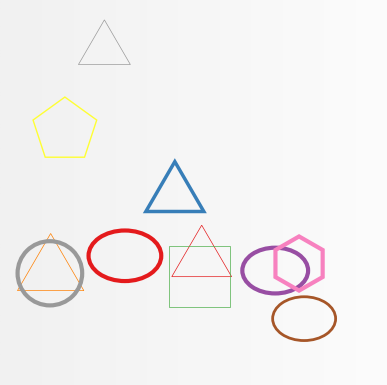[{"shape": "oval", "thickness": 3, "radius": 0.47, "center": [0.322, 0.336]}, {"shape": "triangle", "thickness": 0.5, "radius": 0.45, "center": [0.52, 0.326]}, {"shape": "triangle", "thickness": 2.5, "radius": 0.43, "center": [0.451, 0.494]}, {"shape": "square", "thickness": 0.5, "radius": 0.4, "center": [0.515, 0.282]}, {"shape": "oval", "thickness": 3, "radius": 0.42, "center": [0.71, 0.297]}, {"shape": "triangle", "thickness": 0.5, "radius": 0.49, "center": [0.131, 0.295]}, {"shape": "pentagon", "thickness": 1, "radius": 0.43, "center": [0.167, 0.662]}, {"shape": "oval", "thickness": 2, "radius": 0.41, "center": [0.785, 0.172]}, {"shape": "hexagon", "thickness": 3, "radius": 0.35, "center": [0.772, 0.316]}, {"shape": "triangle", "thickness": 0.5, "radius": 0.39, "center": [0.269, 0.871]}, {"shape": "circle", "thickness": 3, "radius": 0.42, "center": [0.129, 0.29]}]